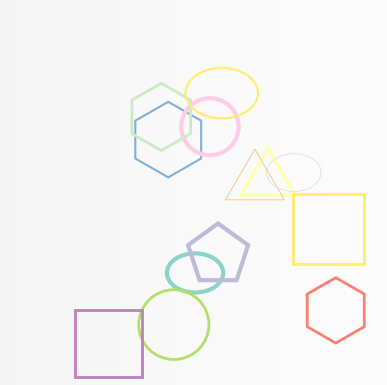[{"shape": "oval", "thickness": 3, "radius": 0.36, "center": [0.503, 0.291]}, {"shape": "triangle", "thickness": 2.5, "radius": 0.4, "center": [0.692, 0.534]}, {"shape": "pentagon", "thickness": 3, "radius": 0.41, "center": [0.563, 0.338]}, {"shape": "hexagon", "thickness": 2, "radius": 0.42, "center": [0.866, 0.194]}, {"shape": "hexagon", "thickness": 1.5, "radius": 0.49, "center": [0.434, 0.637]}, {"shape": "triangle", "thickness": 0.5, "radius": 0.44, "center": [0.658, 0.525]}, {"shape": "circle", "thickness": 2, "radius": 0.45, "center": [0.449, 0.157]}, {"shape": "circle", "thickness": 3, "radius": 0.37, "center": [0.542, 0.671]}, {"shape": "oval", "thickness": 0.5, "radius": 0.35, "center": [0.758, 0.552]}, {"shape": "square", "thickness": 2, "radius": 0.44, "center": [0.28, 0.107]}, {"shape": "hexagon", "thickness": 2, "radius": 0.44, "center": [0.416, 0.696]}, {"shape": "square", "thickness": 2, "radius": 0.46, "center": [0.847, 0.405]}, {"shape": "oval", "thickness": 1.5, "radius": 0.47, "center": [0.572, 0.758]}]